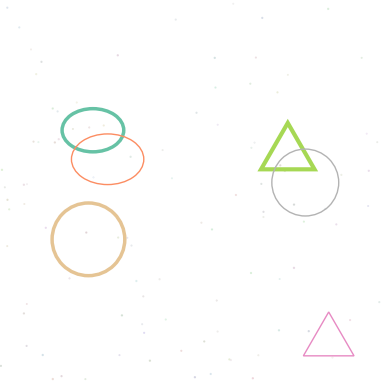[{"shape": "oval", "thickness": 2.5, "radius": 0.4, "center": [0.241, 0.662]}, {"shape": "oval", "thickness": 1, "radius": 0.47, "center": [0.28, 0.586]}, {"shape": "triangle", "thickness": 1, "radius": 0.38, "center": [0.854, 0.114]}, {"shape": "triangle", "thickness": 3, "radius": 0.4, "center": [0.747, 0.6]}, {"shape": "circle", "thickness": 2.5, "radius": 0.47, "center": [0.23, 0.378]}, {"shape": "circle", "thickness": 1, "radius": 0.43, "center": [0.793, 0.526]}]